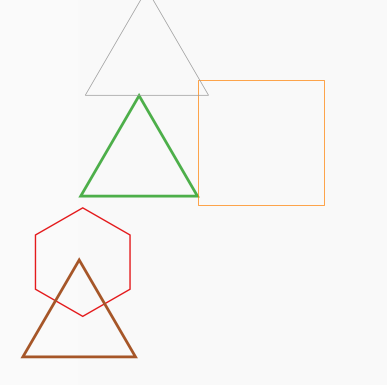[{"shape": "hexagon", "thickness": 1, "radius": 0.7, "center": [0.214, 0.319]}, {"shape": "triangle", "thickness": 2, "radius": 0.87, "center": [0.359, 0.578]}, {"shape": "square", "thickness": 0.5, "radius": 0.81, "center": [0.673, 0.63]}, {"shape": "triangle", "thickness": 2, "radius": 0.84, "center": [0.204, 0.157]}, {"shape": "triangle", "thickness": 0.5, "radius": 0.92, "center": [0.379, 0.844]}]